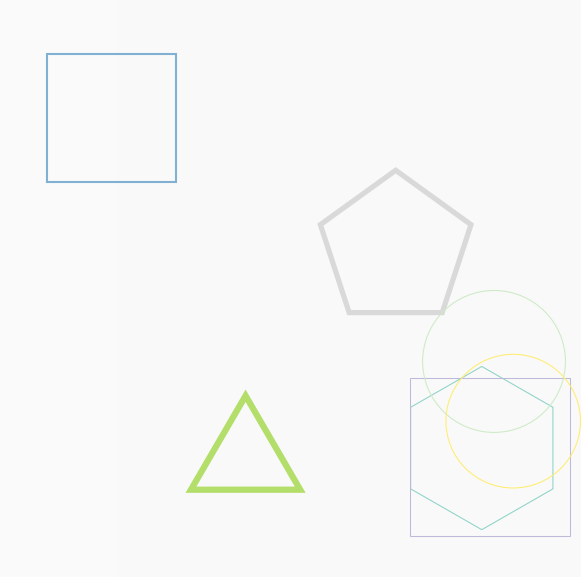[{"shape": "hexagon", "thickness": 0.5, "radius": 0.71, "center": [0.829, 0.223]}, {"shape": "square", "thickness": 0.5, "radius": 0.69, "center": [0.843, 0.208]}, {"shape": "square", "thickness": 1, "radius": 0.55, "center": [0.192, 0.795]}, {"shape": "triangle", "thickness": 3, "radius": 0.54, "center": [0.423, 0.205]}, {"shape": "pentagon", "thickness": 2.5, "radius": 0.68, "center": [0.681, 0.568]}, {"shape": "circle", "thickness": 0.5, "radius": 0.61, "center": [0.85, 0.373]}, {"shape": "circle", "thickness": 0.5, "radius": 0.58, "center": [0.883, 0.27]}]